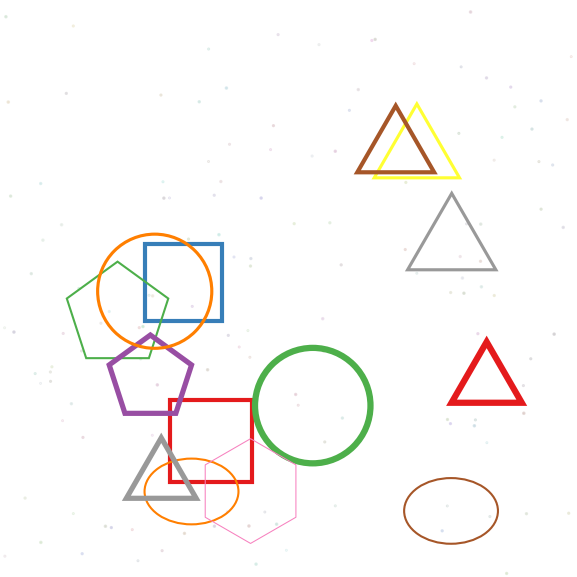[{"shape": "triangle", "thickness": 3, "radius": 0.35, "center": [0.843, 0.337]}, {"shape": "square", "thickness": 2, "radius": 0.36, "center": [0.366, 0.236]}, {"shape": "square", "thickness": 2, "radius": 0.34, "center": [0.318, 0.51]}, {"shape": "pentagon", "thickness": 1, "radius": 0.46, "center": [0.204, 0.454]}, {"shape": "circle", "thickness": 3, "radius": 0.5, "center": [0.542, 0.297]}, {"shape": "pentagon", "thickness": 2.5, "radius": 0.37, "center": [0.26, 0.344]}, {"shape": "circle", "thickness": 1.5, "radius": 0.49, "center": [0.268, 0.495]}, {"shape": "oval", "thickness": 1, "radius": 0.41, "center": [0.332, 0.148]}, {"shape": "triangle", "thickness": 1.5, "radius": 0.43, "center": [0.722, 0.734]}, {"shape": "triangle", "thickness": 2, "radius": 0.38, "center": [0.685, 0.739]}, {"shape": "oval", "thickness": 1, "radius": 0.41, "center": [0.781, 0.114]}, {"shape": "hexagon", "thickness": 0.5, "radius": 0.45, "center": [0.434, 0.149]}, {"shape": "triangle", "thickness": 1.5, "radius": 0.44, "center": [0.782, 0.576]}, {"shape": "triangle", "thickness": 2.5, "radius": 0.35, "center": [0.279, 0.171]}]